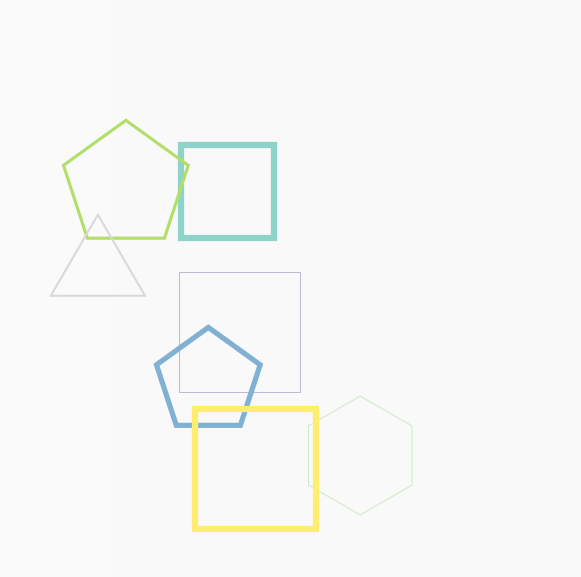[{"shape": "square", "thickness": 3, "radius": 0.4, "center": [0.391, 0.668]}, {"shape": "square", "thickness": 0.5, "radius": 0.52, "center": [0.412, 0.424]}, {"shape": "pentagon", "thickness": 2.5, "radius": 0.47, "center": [0.358, 0.338]}, {"shape": "pentagon", "thickness": 1.5, "radius": 0.56, "center": [0.217, 0.678]}, {"shape": "triangle", "thickness": 1, "radius": 0.47, "center": [0.168, 0.534]}, {"shape": "hexagon", "thickness": 0.5, "radius": 0.51, "center": [0.62, 0.21]}, {"shape": "square", "thickness": 3, "radius": 0.52, "center": [0.439, 0.187]}]